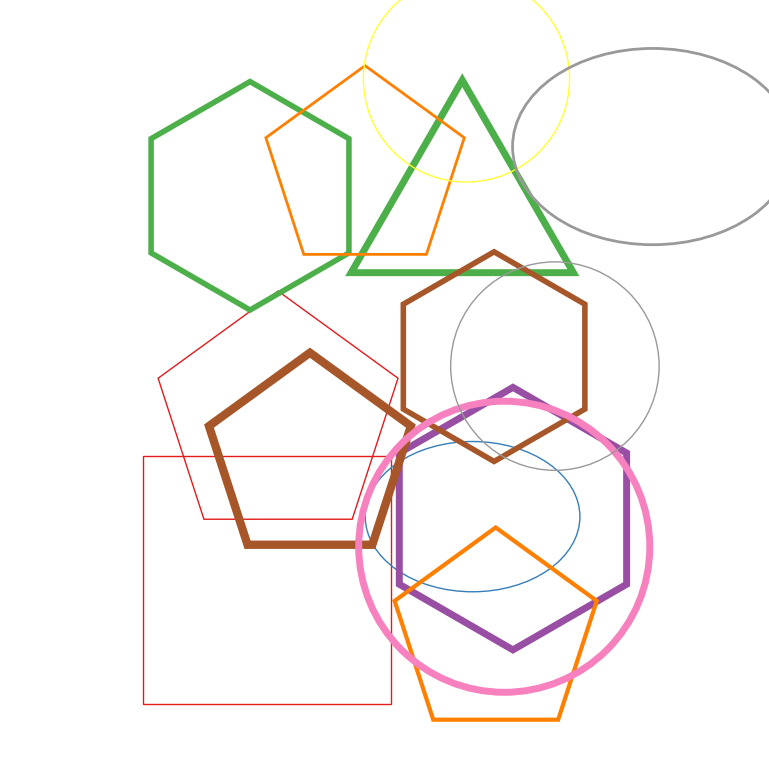[{"shape": "pentagon", "thickness": 0.5, "radius": 0.82, "center": [0.361, 0.458]}, {"shape": "square", "thickness": 0.5, "radius": 0.81, "center": [0.346, 0.247]}, {"shape": "oval", "thickness": 0.5, "radius": 0.7, "center": [0.614, 0.329]}, {"shape": "hexagon", "thickness": 2, "radius": 0.74, "center": [0.325, 0.746]}, {"shape": "triangle", "thickness": 2.5, "radius": 0.83, "center": [0.6, 0.729]}, {"shape": "hexagon", "thickness": 2.5, "radius": 0.85, "center": [0.666, 0.326]}, {"shape": "pentagon", "thickness": 1, "radius": 0.68, "center": [0.474, 0.779]}, {"shape": "pentagon", "thickness": 1.5, "radius": 0.69, "center": [0.644, 0.177]}, {"shape": "circle", "thickness": 0.5, "radius": 0.67, "center": [0.606, 0.898]}, {"shape": "pentagon", "thickness": 3, "radius": 0.69, "center": [0.403, 0.404]}, {"shape": "hexagon", "thickness": 2, "radius": 0.68, "center": [0.642, 0.537]}, {"shape": "circle", "thickness": 2.5, "radius": 0.95, "center": [0.655, 0.29]}, {"shape": "circle", "thickness": 0.5, "radius": 0.68, "center": [0.721, 0.525]}, {"shape": "oval", "thickness": 1, "radius": 0.91, "center": [0.848, 0.81]}]